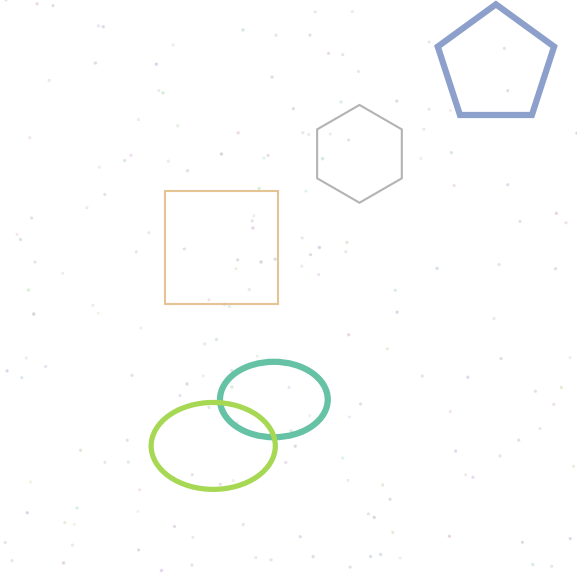[{"shape": "oval", "thickness": 3, "radius": 0.47, "center": [0.474, 0.307]}, {"shape": "pentagon", "thickness": 3, "radius": 0.53, "center": [0.859, 0.886]}, {"shape": "oval", "thickness": 2.5, "radius": 0.54, "center": [0.369, 0.227]}, {"shape": "square", "thickness": 1, "radius": 0.49, "center": [0.384, 0.571]}, {"shape": "hexagon", "thickness": 1, "radius": 0.42, "center": [0.622, 0.733]}]